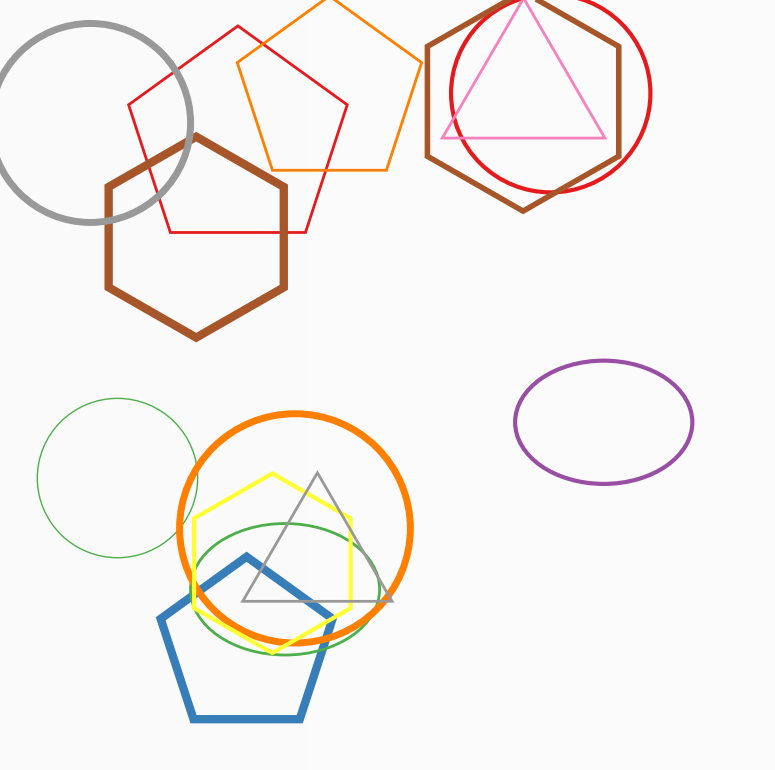[{"shape": "pentagon", "thickness": 1, "radius": 0.74, "center": [0.307, 0.818]}, {"shape": "circle", "thickness": 1.5, "radius": 0.64, "center": [0.711, 0.879]}, {"shape": "pentagon", "thickness": 3, "radius": 0.58, "center": [0.318, 0.16]}, {"shape": "circle", "thickness": 0.5, "radius": 0.52, "center": [0.152, 0.379]}, {"shape": "oval", "thickness": 1, "radius": 0.61, "center": [0.368, 0.235]}, {"shape": "oval", "thickness": 1.5, "radius": 0.57, "center": [0.779, 0.452]}, {"shape": "circle", "thickness": 2.5, "radius": 0.74, "center": [0.381, 0.314]}, {"shape": "pentagon", "thickness": 1, "radius": 0.63, "center": [0.425, 0.88]}, {"shape": "hexagon", "thickness": 1.5, "radius": 0.58, "center": [0.351, 0.269]}, {"shape": "hexagon", "thickness": 3, "radius": 0.65, "center": [0.253, 0.692]}, {"shape": "hexagon", "thickness": 2, "radius": 0.71, "center": [0.675, 0.868]}, {"shape": "triangle", "thickness": 1, "radius": 0.61, "center": [0.676, 0.881]}, {"shape": "circle", "thickness": 2.5, "radius": 0.65, "center": [0.117, 0.84]}, {"shape": "triangle", "thickness": 1, "radius": 0.56, "center": [0.41, 0.275]}]